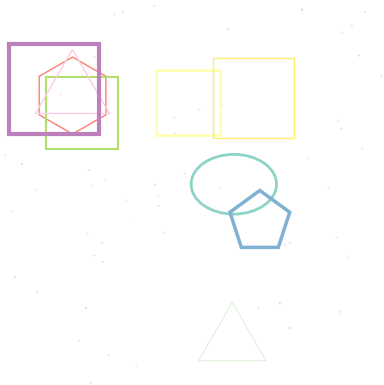[{"shape": "oval", "thickness": 2, "radius": 0.55, "center": [0.607, 0.521]}, {"shape": "square", "thickness": 2, "radius": 0.42, "center": [0.488, 0.733]}, {"shape": "hexagon", "thickness": 1, "radius": 0.5, "center": [0.188, 0.752]}, {"shape": "pentagon", "thickness": 2.5, "radius": 0.41, "center": [0.675, 0.424]}, {"shape": "square", "thickness": 1.5, "radius": 0.47, "center": [0.212, 0.706]}, {"shape": "triangle", "thickness": 1, "radius": 0.55, "center": [0.188, 0.761]}, {"shape": "square", "thickness": 3, "radius": 0.59, "center": [0.141, 0.768]}, {"shape": "triangle", "thickness": 0.5, "radius": 0.51, "center": [0.603, 0.113]}, {"shape": "square", "thickness": 1, "radius": 0.52, "center": [0.659, 0.745]}]